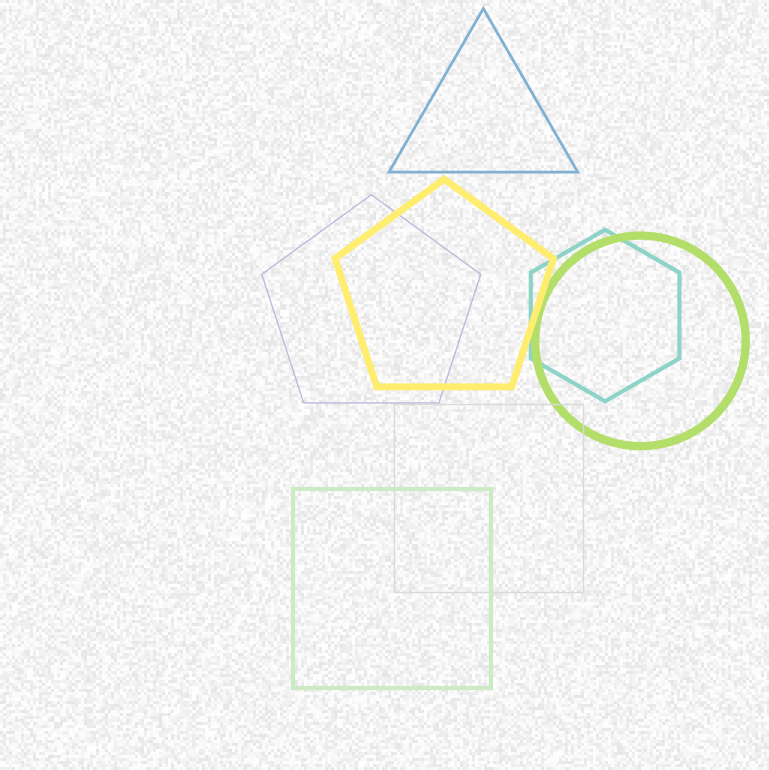[{"shape": "hexagon", "thickness": 1.5, "radius": 0.56, "center": [0.786, 0.59]}, {"shape": "pentagon", "thickness": 0.5, "radius": 0.75, "center": [0.482, 0.598]}, {"shape": "triangle", "thickness": 1, "radius": 0.71, "center": [0.628, 0.847]}, {"shape": "circle", "thickness": 3, "radius": 0.68, "center": [0.832, 0.557]}, {"shape": "square", "thickness": 0.5, "radius": 0.61, "center": [0.634, 0.353]}, {"shape": "square", "thickness": 1.5, "radius": 0.64, "center": [0.509, 0.236]}, {"shape": "pentagon", "thickness": 2.5, "radius": 0.75, "center": [0.577, 0.618]}]